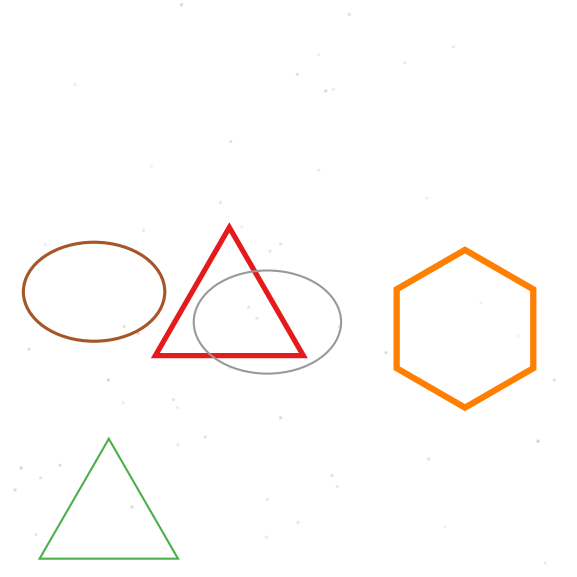[{"shape": "triangle", "thickness": 2.5, "radius": 0.74, "center": [0.397, 0.457]}, {"shape": "triangle", "thickness": 1, "radius": 0.69, "center": [0.188, 0.101]}, {"shape": "hexagon", "thickness": 3, "radius": 0.68, "center": [0.805, 0.43]}, {"shape": "oval", "thickness": 1.5, "radius": 0.61, "center": [0.163, 0.494]}, {"shape": "oval", "thickness": 1, "radius": 0.64, "center": [0.463, 0.441]}]